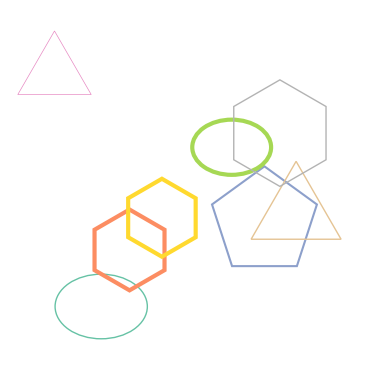[{"shape": "oval", "thickness": 1, "radius": 0.6, "center": [0.263, 0.204]}, {"shape": "hexagon", "thickness": 3, "radius": 0.52, "center": [0.336, 0.351]}, {"shape": "pentagon", "thickness": 1.5, "radius": 0.72, "center": [0.687, 0.425]}, {"shape": "triangle", "thickness": 0.5, "radius": 0.55, "center": [0.142, 0.809]}, {"shape": "oval", "thickness": 3, "radius": 0.51, "center": [0.602, 0.618]}, {"shape": "hexagon", "thickness": 3, "radius": 0.51, "center": [0.421, 0.434]}, {"shape": "triangle", "thickness": 1, "radius": 0.67, "center": [0.769, 0.446]}, {"shape": "hexagon", "thickness": 1, "radius": 0.69, "center": [0.727, 0.654]}]